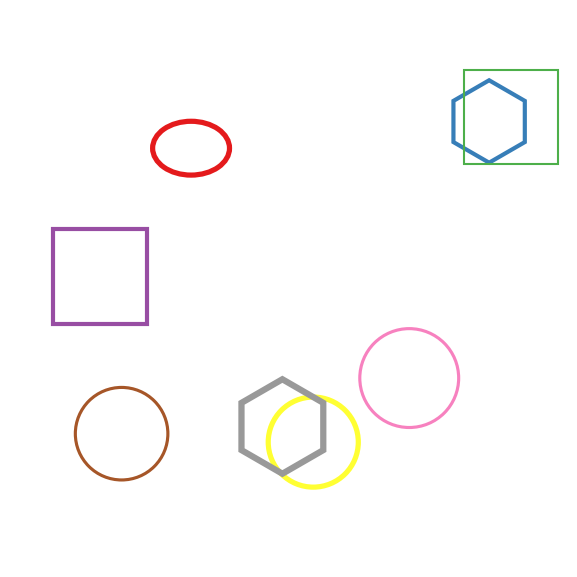[{"shape": "oval", "thickness": 2.5, "radius": 0.33, "center": [0.331, 0.743]}, {"shape": "hexagon", "thickness": 2, "radius": 0.36, "center": [0.847, 0.789]}, {"shape": "square", "thickness": 1, "radius": 0.41, "center": [0.885, 0.796]}, {"shape": "square", "thickness": 2, "radius": 0.41, "center": [0.174, 0.52]}, {"shape": "circle", "thickness": 2.5, "radius": 0.39, "center": [0.542, 0.234]}, {"shape": "circle", "thickness": 1.5, "radius": 0.4, "center": [0.211, 0.248]}, {"shape": "circle", "thickness": 1.5, "radius": 0.43, "center": [0.709, 0.344]}, {"shape": "hexagon", "thickness": 3, "radius": 0.41, "center": [0.489, 0.261]}]